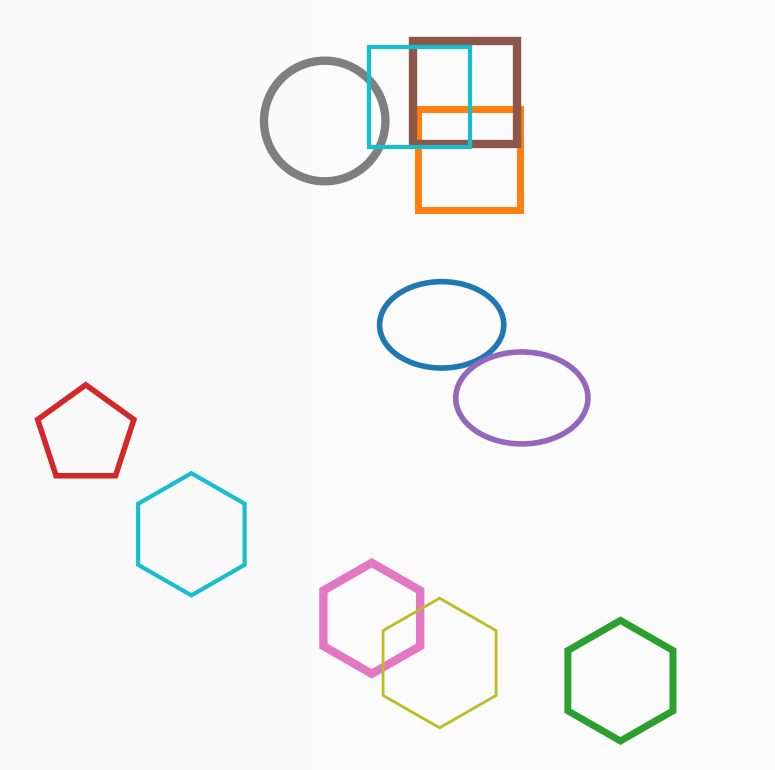[{"shape": "oval", "thickness": 2, "radius": 0.4, "center": [0.57, 0.578]}, {"shape": "square", "thickness": 2.5, "radius": 0.33, "center": [0.605, 0.793]}, {"shape": "hexagon", "thickness": 2.5, "radius": 0.39, "center": [0.801, 0.116]}, {"shape": "pentagon", "thickness": 2, "radius": 0.33, "center": [0.111, 0.435]}, {"shape": "oval", "thickness": 2, "radius": 0.43, "center": [0.673, 0.483]}, {"shape": "square", "thickness": 3, "radius": 0.34, "center": [0.6, 0.88]}, {"shape": "hexagon", "thickness": 3, "radius": 0.36, "center": [0.48, 0.197]}, {"shape": "circle", "thickness": 3, "radius": 0.39, "center": [0.419, 0.843]}, {"shape": "hexagon", "thickness": 1, "radius": 0.42, "center": [0.567, 0.139]}, {"shape": "square", "thickness": 1.5, "radius": 0.33, "center": [0.541, 0.874]}, {"shape": "hexagon", "thickness": 1.5, "radius": 0.4, "center": [0.247, 0.306]}]